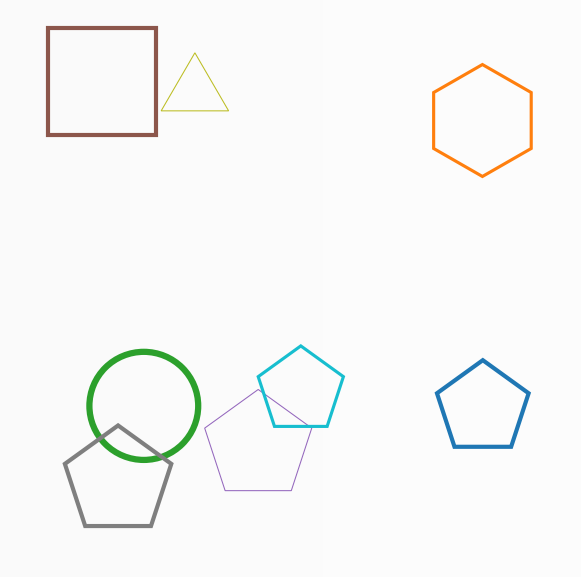[{"shape": "pentagon", "thickness": 2, "radius": 0.41, "center": [0.831, 0.293]}, {"shape": "hexagon", "thickness": 1.5, "radius": 0.48, "center": [0.83, 0.79]}, {"shape": "circle", "thickness": 3, "radius": 0.47, "center": [0.247, 0.296]}, {"shape": "pentagon", "thickness": 0.5, "radius": 0.48, "center": [0.444, 0.228]}, {"shape": "square", "thickness": 2, "radius": 0.46, "center": [0.175, 0.858]}, {"shape": "pentagon", "thickness": 2, "radius": 0.48, "center": [0.203, 0.166]}, {"shape": "triangle", "thickness": 0.5, "radius": 0.34, "center": [0.335, 0.841]}, {"shape": "pentagon", "thickness": 1.5, "radius": 0.39, "center": [0.518, 0.323]}]